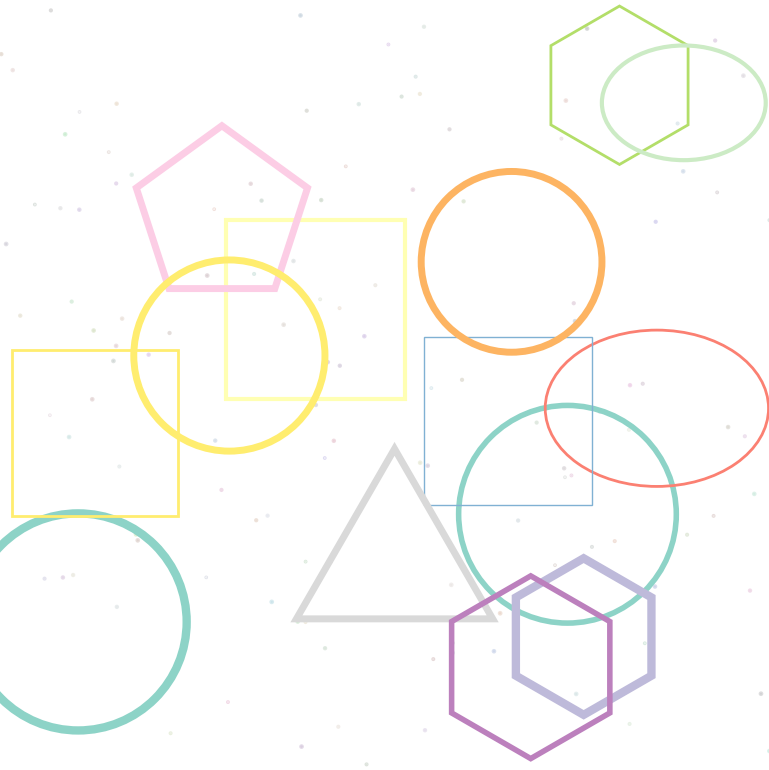[{"shape": "circle", "thickness": 2, "radius": 0.71, "center": [0.737, 0.332]}, {"shape": "circle", "thickness": 3, "radius": 0.7, "center": [0.101, 0.192]}, {"shape": "square", "thickness": 1.5, "radius": 0.58, "center": [0.409, 0.598]}, {"shape": "hexagon", "thickness": 3, "radius": 0.51, "center": [0.758, 0.173]}, {"shape": "oval", "thickness": 1, "radius": 0.73, "center": [0.853, 0.47]}, {"shape": "square", "thickness": 0.5, "radius": 0.54, "center": [0.66, 0.454]}, {"shape": "circle", "thickness": 2.5, "radius": 0.59, "center": [0.664, 0.66]}, {"shape": "hexagon", "thickness": 1, "radius": 0.51, "center": [0.805, 0.889]}, {"shape": "pentagon", "thickness": 2.5, "radius": 0.58, "center": [0.288, 0.72]}, {"shape": "triangle", "thickness": 2.5, "radius": 0.74, "center": [0.512, 0.27]}, {"shape": "hexagon", "thickness": 2, "radius": 0.59, "center": [0.689, 0.133]}, {"shape": "oval", "thickness": 1.5, "radius": 0.53, "center": [0.888, 0.866]}, {"shape": "circle", "thickness": 2.5, "radius": 0.62, "center": [0.298, 0.538]}, {"shape": "square", "thickness": 1, "radius": 0.54, "center": [0.123, 0.438]}]